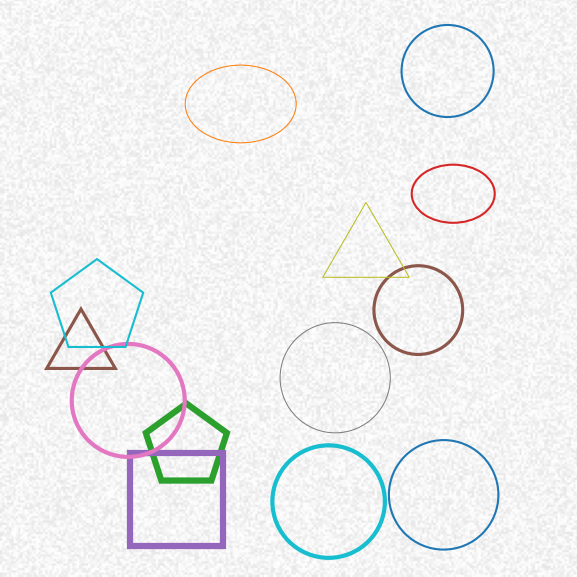[{"shape": "circle", "thickness": 1, "radius": 0.47, "center": [0.768, 0.142]}, {"shape": "circle", "thickness": 1, "radius": 0.4, "center": [0.775, 0.876]}, {"shape": "oval", "thickness": 0.5, "radius": 0.48, "center": [0.417, 0.819]}, {"shape": "pentagon", "thickness": 3, "radius": 0.37, "center": [0.323, 0.227]}, {"shape": "oval", "thickness": 1, "radius": 0.36, "center": [0.785, 0.664]}, {"shape": "square", "thickness": 3, "radius": 0.4, "center": [0.306, 0.134]}, {"shape": "circle", "thickness": 1.5, "radius": 0.38, "center": [0.724, 0.462]}, {"shape": "triangle", "thickness": 1.5, "radius": 0.34, "center": [0.14, 0.395]}, {"shape": "circle", "thickness": 2, "radius": 0.49, "center": [0.222, 0.306]}, {"shape": "circle", "thickness": 0.5, "radius": 0.48, "center": [0.58, 0.345]}, {"shape": "triangle", "thickness": 0.5, "radius": 0.43, "center": [0.634, 0.562]}, {"shape": "pentagon", "thickness": 1, "radius": 0.42, "center": [0.168, 0.466]}, {"shape": "circle", "thickness": 2, "radius": 0.49, "center": [0.569, 0.131]}]